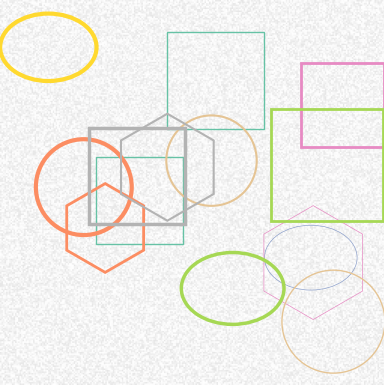[{"shape": "square", "thickness": 1, "radius": 0.56, "center": [0.362, 0.479]}, {"shape": "square", "thickness": 1, "radius": 0.63, "center": [0.56, 0.791]}, {"shape": "hexagon", "thickness": 2, "radius": 0.58, "center": [0.273, 0.408]}, {"shape": "circle", "thickness": 3, "radius": 0.62, "center": [0.218, 0.514]}, {"shape": "oval", "thickness": 0.5, "radius": 0.6, "center": [0.807, 0.331]}, {"shape": "square", "thickness": 2, "radius": 0.54, "center": [0.89, 0.727]}, {"shape": "hexagon", "thickness": 0.5, "radius": 0.74, "center": [0.814, 0.318]}, {"shape": "oval", "thickness": 2.5, "radius": 0.67, "center": [0.604, 0.251]}, {"shape": "square", "thickness": 2, "radius": 0.73, "center": [0.849, 0.573]}, {"shape": "oval", "thickness": 3, "radius": 0.63, "center": [0.126, 0.877]}, {"shape": "circle", "thickness": 1.5, "radius": 0.59, "center": [0.549, 0.583]}, {"shape": "circle", "thickness": 1, "radius": 0.67, "center": [0.866, 0.165]}, {"shape": "square", "thickness": 2.5, "radius": 0.62, "center": [0.356, 0.544]}, {"shape": "hexagon", "thickness": 1.5, "radius": 0.69, "center": [0.435, 0.566]}]